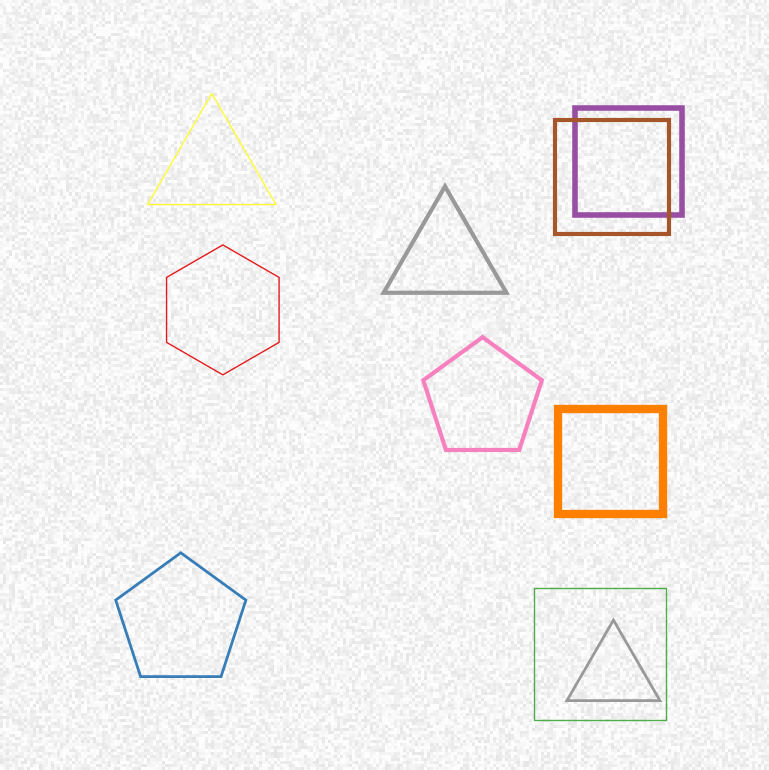[{"shape": "hexagon", "thickness": 0.5, "radius": 0.42, "center": [0.289, 0.598]}, {"shape": "pentagon", "thickness": 1, "radius": 0.44, "center": [0.235, 0.193]}, {"shape": "square", "thickness": 0.5, "radius": 0.43, "center": [0.78, 0.151]}, {"shape": "square", "thickness": 2, "radius": 0.35, "center": [0.816, 0.79]}, {"shape": "square", "thickness": 3, "radius": 0.34, "center": [0.793, 0.401]}, {"shape": "triangle", "thickness": 0.5, "radius": 0.48, "center": [0.275, 0.782]}, {"shape": "square", "thickness": 1.5, "radius": 0.37, "center": [0.795, 0.77]}, {"shape": "pentagon", "thickness": 1.5, "radius": 0.4, "center": [0.627, 0.481]}, {"shape": "triangle", "thickness": 1, "radius": 0.35, "center": [0.797, 0.125]}, {"shape": "triangle", "thickness": 1.5, "radius": 0.46, "center": [0.578, 0.666]}]